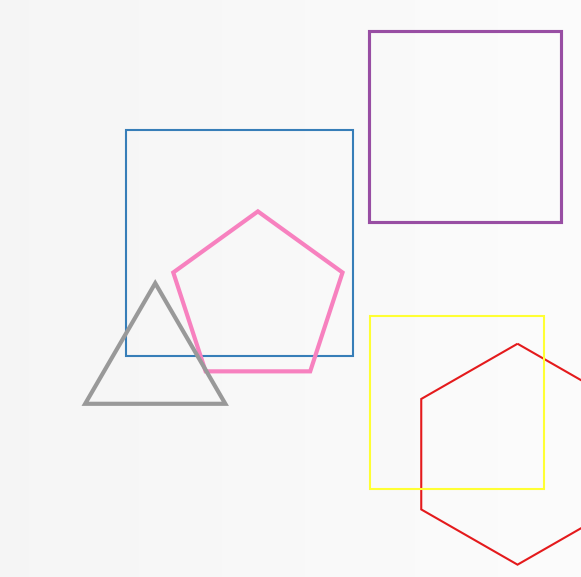[{"shape": "hexagon", "thickness": 1, "radius": 0.96, "center": [0.89, 0.213]}, {"shape": "square", "thickness": 1, "radius": 0.98, "center": [0.412, 0.578]}, {"shape": "square", "thickness": 1.5, "radius": 0.82, "center": [0.8, 0.78]}, {"shape": "square", "thickness": 1, "radius": 0.75, "center": [0.786, 0.302]}, {"shape": "pentagon", "thickness": 2, "radius": 0.77, "center": [0.444, 0.48]}, {"shape": "triangle", "thickness": 2, "radius": 0.7, "center": [0.267, 0.37]}]